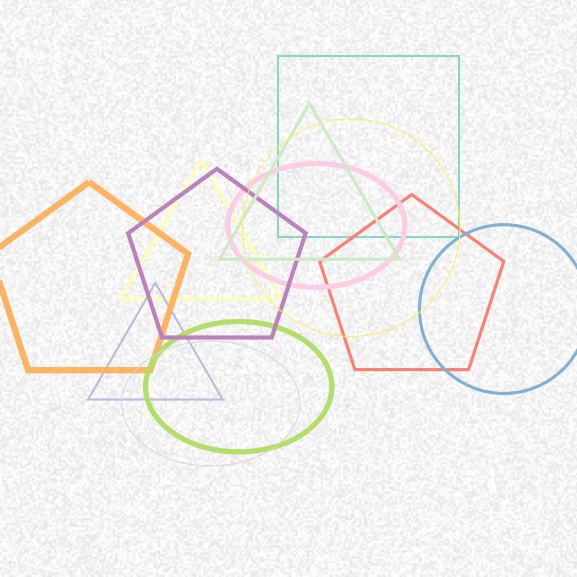[{"shape": "square", "thickness": 1, "radius": 0.78, "center": [0.639, 0.746]}, {"shape": "triangle", "thickness": 1.5, "radius": 0.8, "center": [0.348, 0.562]}, {"shape": "triangle", "thickness": 1, "radius": 0.67, "center": [0.269, 0.375]}, {"shape": "pentagon", "thickness": 1.5, "radius": 0.84, "center": [0.713, 0.495]}, {"shape": "circle", "thickness": 1.5, "radius": 0.73, "center": [0.872, 0.464]}, {"shape": "pentagon", "thickness": 3, "radius": 0.9, "center": [0.154, 0.504]}, {"shape": "oval", "thickness": 2.5, "radius": 0.81, "center": [0.413, 0.33]}, {"shape": "oval", "thickness": 2.5, "radius": 0.77, "center": [0.548, 0.609]}, {"shape": "oval", "thickness": 0.5, "radius": 0.77, "center": [0.365, 0.3]}, {"shape": "pentagon", "thickness": 2, "radius": 0.81, "center": [0.376, 0.545]}, {"shape": "triangle", "thickness": 1.5, "radius": 0.9, "center": [0.536, 0.64]}, {"shape": "circle", "thickness": 0.5, "radius": 0.94, "center": [0.608, 0.605]}]